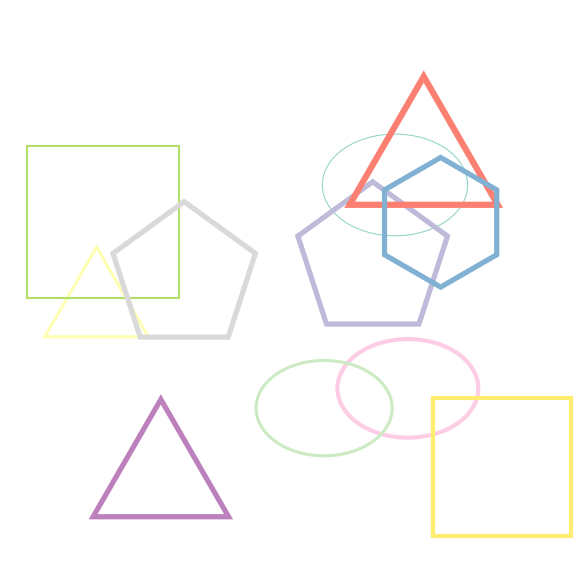[{"shape": "oval", "thickness": 0.5, "radius": 0.63, "center": [0.684, 0.679]}, {"shape": "triangle", "thickness": 1.5, "radius": 0.52, "center": [0.167, 0.468]}, {"shape": "pentagon", "thickness": 2.5, "radius": 0.68, "center": [0.645, 0.548]}, {"shape": "triangle", "thickness": 3, "radius": 0.74, "center": [0.734, 0.719]}, {"shape": "hexagon", "thickness": 2.5, "radius": 0.56, "center": [0.763, 0.614]}, {"shape": "square", "thickness": 1, "radius": 0.66, "center": [0.179, 0.615]}, {"shape": "oval", "thickness": 2, "radius": 0.61, "center": [0.706, 0.327]}, {"shape": "pentagon", "thickness": 2.5, "radius": 0.65, "center": [0.319, 0.52]}, {"shape": "triangle", "thickness": 2.5, "radius": 0.68, "center": [0.279, 0.172]}, {"shape": "oval", "thickness": 1.5, "radius": 0.59, "center": [0.561, 0.292]}, {"shape": "square", "thickness": 2, "radius": 0.6, "center": [0.869, 0.191]}]